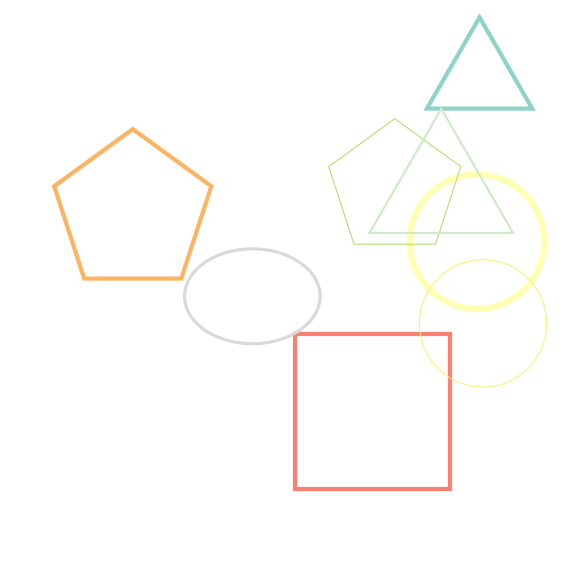[{"shape": "triangle", "thickness": 2, "radius": 0.53, "center": [0.83, 0.864]}, {"shape": "circle", "thickness": 3, "radius": 0.58, "center": [0.826, 0.581]}, {"shape": "square", "thickness": 2, "radius": 0.67, "center": [0.646, 0.286]}, {"shape": "pentagon", "thickness": 2, "radius": 0.72, "center": [0.23, 0.632]}, {"shape": "pentagon", "thickness": 0.5, "radius": 0.6, "center": [0.684, 0.673]}, {"shape": "oval", "thickness": 1.5, "radius": 0.59, "center": [0.437, 0.486]}, {"shape": "triangle", "thickness": 1, "radius": 0.72, "center": [0.764, 0.668]}, {"shape": "circle", "thickness": 0.5, "radius": 0.55, "center": [0.836, 0.439]}]